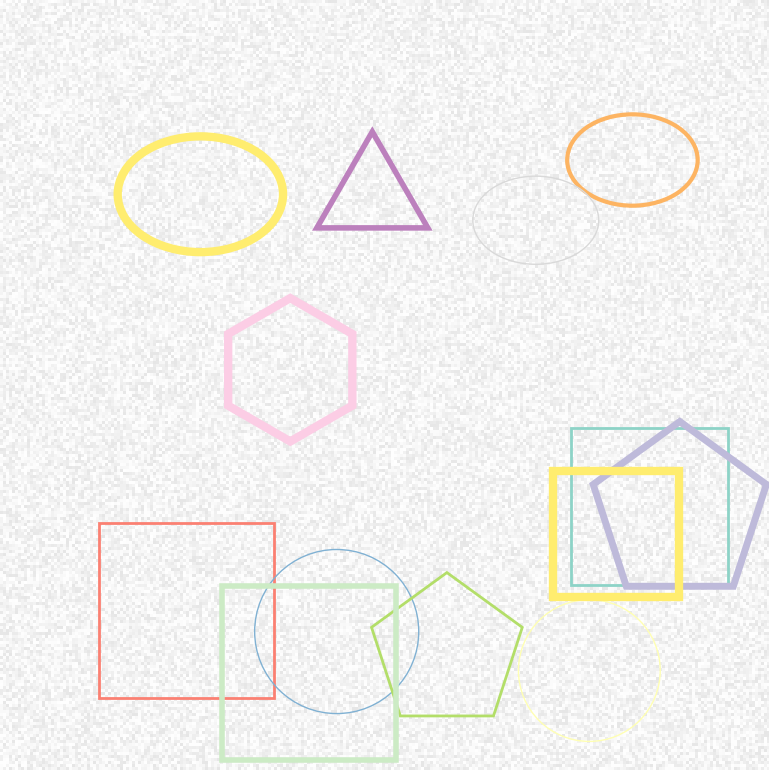[{"shape": "square", "thickness": 1, "radius": 0.51, "center": [0.843, 0.342]}, {"shape": "circle", "thickness": 0.5, "radius": 0.46, "center": [0.765, 0.129]}, {"shape": "pentagon", "thickness": 2.5, "radius": 0.59, "center": [0.883, 0.334]}, {"shape": "square", "thickness": 1, "radius": 0.57, "center": [0.242, 0.207]}, {"shape": "circle", "thickness": 0.5, "radius": 0.53, "center": [0.437, 0.18]}, {"shape": "oval", "thickness": 1.5, "radius": 0.42, "center": [0.821, 0.792]}, {"shape": "pentagon", "thickness": 1, "radius": 0.51, "center": [0.58, 0.153]}, {"shape": "hexagon", "thickness": 3, "radius": 0.47, "center": [0.377, 0.52]}, {"shape": "oval", "thickness": 0.5, "radius": 0.41, "center": [0.696, 0.714]}, {"shape": "triangle", "thickness": 2, "radius": 0.42, "center": [0.484, 0.746]}, {"shape": "square", "thickness": 2, "radius": 0.57, "center": [0.401, 0.126]}, {"shape": "square", "thickness": 3, "radius": 0.41, "center": [0.8, 0.306]}, {"shape": "oval", "thickness": 3, "radius": 0.54, "center": [0.26, 0.748]}]